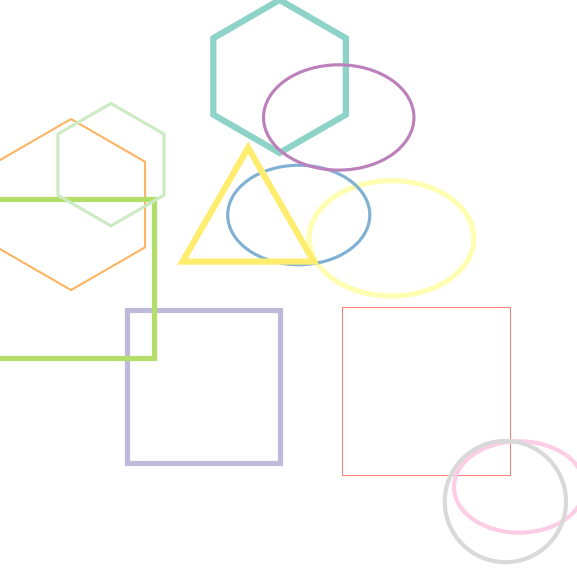[{"shape": "hexagon", "thickness": 3, "radius": 0.66, "center": [0.484, 0.867]}, {"shape": "oval", "thickness": 2.5, "radius": 0.71, "center": [0.678, 0.586]}, {"shape": "square", "thickness": 2.5, "radius": 0.66, "center": [0.353, 0.33]}, {"shape": "square", "thickness": 0.5, "radius": 0.73, "center": [0.738, 0.322]}, {"shape": "oval", "thickness": 1.5, "radius": 0.62, "center": [0.517, 0.627]}, {"shape": "hexagon", "thickness": 1, "radius": 0.74, "center": [0.123, 0.645]}, {"shape": "square", "thickness": 2.5, "radius": 0.69, "center": [0.129, 0.517]}, {"shape": "oval", "thickness": 2, "radius": 0.57, "center": [0.899, 0.156]}, {"shape": "circle", "thickness": 2, "radius": 0.52, "center": [0.875, 0.131]}, {"shape": "oval", "thickness": 1.5, "radius": 0.65, "center": [0.587, 0.796]}, {"shape": "hexagon", "thickness": 1.5, "radius": 0.53, "center": [0.192, 0.714]}, {"shape": "triangle", "thickness": 3, "radius": 0.66, "center": [0.43, 0.612]}]